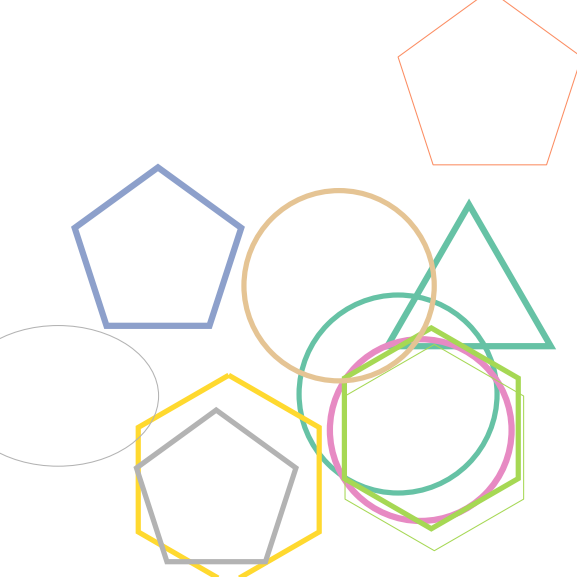[{"shape": "circle", "thickness": 2.5, "radius": 0.86, "center": [0.689, 0.317]}, {"shape": "triangle", "thickness": 3, "radius": 0.82, "center": [0.812, 0.481]}, {"shape": "pentagon", "thickness": 0.5, "radius": 0.84, "center": [0.848, 0.849]}, {"shape": "pentagon", "thickness": 3, "radius": 0.76, "center": [0.274, 0.558]}, {"shape": "circle", "thickness": 3, "radius": 0.79, "center": [0.729, 0.254]}, {"shape": "hexagon", "thickness": 0.5, "radius": 0.89, "center": [0.752, 0.224]}, {"shape": "hexagon", "thickness": 2.5, "radius": 0.87, "center": [0.747, 0.257]}, {"shape": "hexagon", "thickness": 2.5, "radius": 0.9, "center": [0.396, 0.169]}, {"shape": "circle", "thickness": 2.5, "radius": 0.82, "center": [0.587, 0.504]}, {"shape": "oval", "thickness": 0.5, "radius": 0.87, "center": [0.101, 0.314]}, {"shape": "pentagon", "thickness": 2.5, "radius": 0.73, "center": [0.374, 0.144]}]